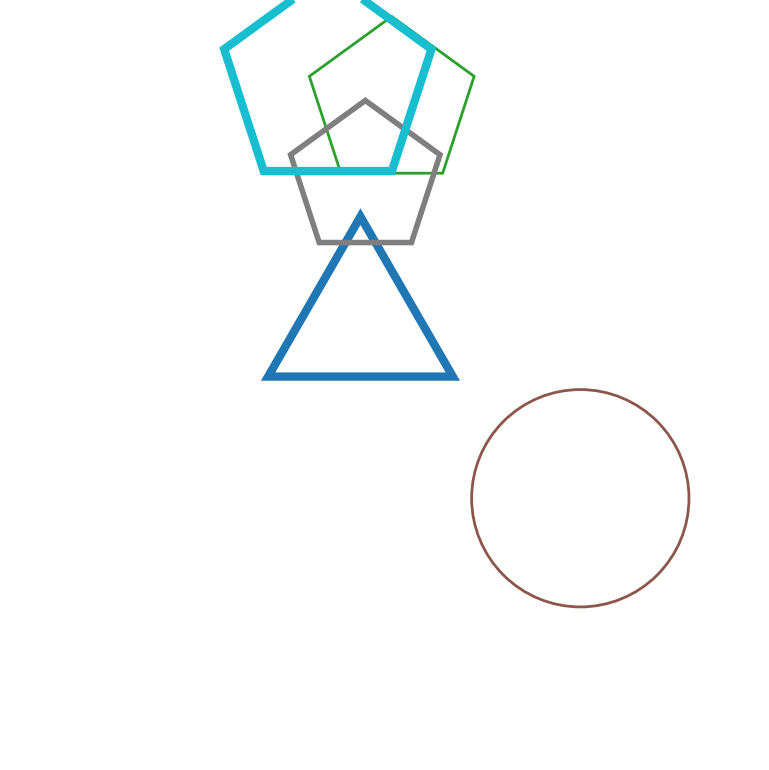[{"shape": "triangle", "thickness": 3, "radius": 0.69, "center": [0.468, 0.58]}, {"shape": "pentagon", "thickness": 1, "radius": 0.56, "center": [0.509, 0.866]}, {"shape": "circle", "thickness": 1, "radius": 0.71, "center": [0.754, 0.353]}, {"shape": "pentagon", "thickness": 2, "radius": 0.51, "center": [0.474, 0.768]}, {"shape": "pentagon", "thickness": 3, "radius": 0.71, "center": [0.426, 0.892]}]